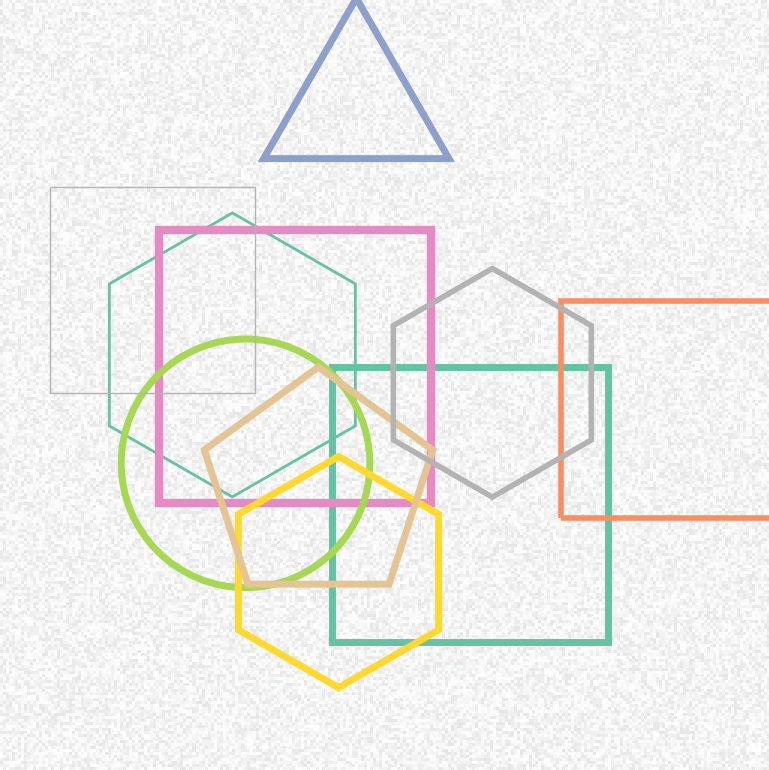[{"shape": "hexagon", "thickness": 1, "radius": 0.92, "center": [0.302, 0.539]}, {"shape": "square", "thickness": 2.5, "radius": 0.9, "center": [0.61, 0.345]}, {"shape": "square", "thickness": 2, "radius": 0.7, "center": [0.869, 0.468]}, {"shape": "triangle", "thickness": 2.5, "radius": 0.69, "center": [0.463, 0.863]}, {"shape": "square", "thickness": 3, "radius": 0.89, "center": [0.383, 0.524]}, {"shape": "circle", "thickness": 2.5, "radius": 0.81, "center": [0.319, 0.398]}, {"shape": "hexagon", "thickness": 2.5, "radius": 0.75, "center": [0.44, 0.257]}, {"shape": "pentagon", "thickness": 2.5, "radius": 0.78, "center": [0.414, 0.367]}, {"shape": "hexagon", "thickness": 2, "radius": 0.74, "center": [0.639, 0.503]}, {"shape": "square", "thickness": 0.5, "radius": 0.67, "center": [0.198, 0.623]}]